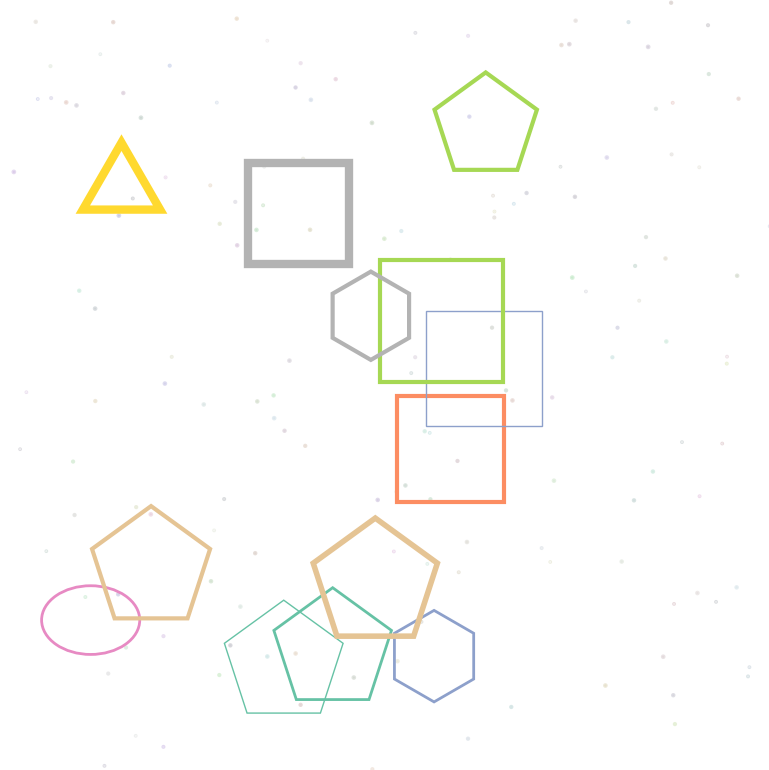[{"shape": "pentagon", "thickness": 1, "radius": 0.4, "center": [0.432, 0.156]}, {"shape": "pentagon", "thickness": 0.5, "radius": 0.41, "center": [0.368, 0.139]}, {"shape": "square", "thickness": 1.5, "radius": 0.35, "center": [0.585, 0.417]}, {"shape": "hexagon", "thickness": 1, "radius": 0.3, "center": [0.564, 0.148]}, {"shape": "square", "thickness": 0.5, "radius": 0.38, "center": [0.628, 0.522]}, {"shape": "oval", "thickness": 1, "radius": 0.32, "center": [0.118, 0.195]}, {"shape": "pentagon", "thickness": 1.5, "radius": 0.35, "center": [0.631, 0.836]}, {"shape": "square", "thickness": 1.5, "radius": 0.4, "center": [0.573, 0.583]}, {"shape": "triangle", "thickness": 3, "radius": 0.29, "center": [0.158, 0.757]}, {"shape": "pentagon", "thickness": 2, "radius": 0.42, "center": [0.487, 0.242]}, {"shape": "pentagon", "thickness": 1.5, "radius": 0.4, "center": [0.196, 0.262]}, {"shape": "square", "thickness": 3, "radius": 0.33, "center": [0.388, 0.723]}, {"shape": "hexagon", "thickness": 1.5, "radius": 0.29, "center": [0.482, 0.59]}]